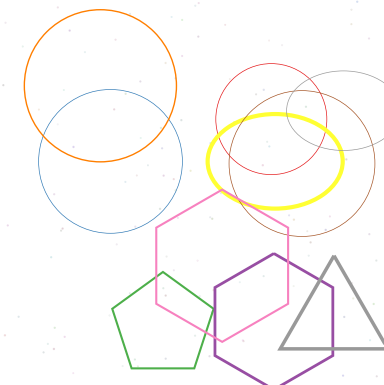[{"shape": "circle", "thickness": 0.5, "radius": 0.72, "center": [0.705, 0.691]}, {"shape": "circle", "thickness": 0.5, "radius": 0.93, "center": [0.287, 0.581]}, {"shape": "pentagon", "thickness": 1.5, "radius": 0.69, "center": [0.423, 0.155]}, {"shape": "hexagon", "thickness": 2, "radius": 0.88, "center": [0.711, 0.165]}, {"shape": "circle", "thickness": 1, "radius": 0.99, "center": [0.261, 0.777]}, {"shape": "oval", "thickness": 3, "radius": 0.88, "center": [0.715, 0.581]}, {"shape": "circle", "thickness": 0.5, "radius": 0.95, "center": [0.784, 0.575]}, {"shape": "hexagon", "thickness": 1.5, "radius": 0.99, "center": [0.577, 0.31]}, {"shape": "triangle", "thickness": 2.5, "radius": 0.81, "center": [0.868, 0.175]}, {"shape": "oval", "thickness": 0.5, "radius": 0.74, "center": [0.892, 0.712]}]